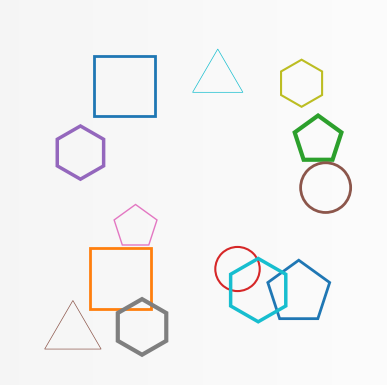[{"shape": "square", "thickness": 2, "radius": 0.39, "center": [0.322, 0.777]}, {"shape": "pentagon", "thickness": 2, "radius": 0.42, "center": [0.771, 0.24]}, {"shape": "square", "thickness": 2, "radius": 0.39, "center": [0.311, 0.276]}, {"shape": "pentagon", "thickness": 3, "radius": 0.32, "center": [0.821, 0.636]}, {"shape": "circle", "thickness": 1.5, "radius": 0.29, "center": [0.613, 0.301]}, {"shape": "hexagon", "thickness": 2.5, "radius": 0.35, "center": [0.208, 0.604]}, {"shape": "circle", "thickness": 2, "radius": 0.32, "center": [0.84, 0.513]}, {"shape": "triangle", "thickness": 0.5, "radius": 0.42, "center": [0.188, 0.135]}, {"shape": "pentagon", "thickness": 1, "radius": 0.29, "center": [0.35, 0.411]}, {"shape": "hexagon", "thickness": 3, "radius": 0.36, "center": [0.367, 0.151]}, {"shape": "hexagon", "thickness": 1.5, "radius": 0.31, "center": [0.778, 0.784]}, {"shape": "hexagon", "thickness": 2.5, "radius": 0.41, "center": [0.666, 0.246]}, {"shape": "triangle", "thickness": 0.5, "radius": 0.37, "center": [0.562, 0.798]}]